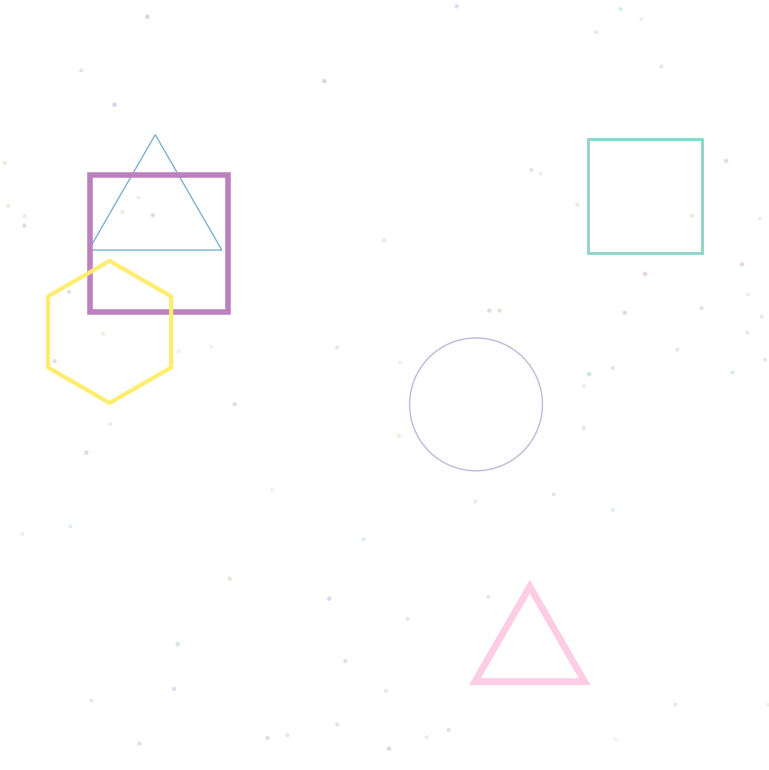[{"shape": "square", "thickness": 1, "radius": 0.37, "center": [0.838, 0.746]}, {"shape": "circle", "thickness": 0.5, "radius": 0.43, "center": [0.618, 0.475]}, {"shape": "triangle", "thickness": 0.5, "radius": 0.5, "center": [0.202, 0.725]}, {"shape": "triangle", "thickness": 2.5, "radius": 0.41, "center": [0.688, 0.156]}, {"shape": "square", "thickness": 2, "radius": 0.45, "center": [0.206, 0.684]}, {"shape": "hexagon", "thickness": 1.5, "radius": 0.46, "center": [0.142, 0.569]}]